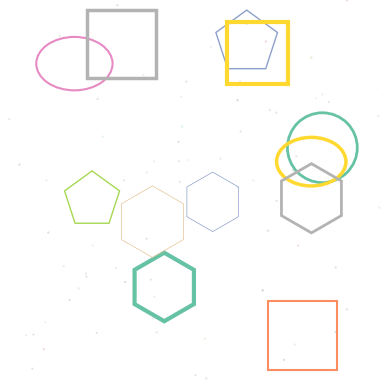[{"shape": "circle", "thickness": 2, "radius": 0.45, "center": [0.837, 0.616]}, {"shape": "hexagon", "thickness": 3, "radius": 0.44, "center": [0.427, 0.255]}, {"shape": "square", "thickness": 1.5, "radius": 0.45, "center": [0.787, 0.13]}, {"shape": "pentagon", "thickness": 1, "radius": 0.42, "center": [0.641, 0.89]}, {"shape": "hexagon", "thickness": 0.5, "radius": 0.39, "center": [0.552, 0.476]}, {"shape": "oval", "thickness": 1.5, "radius": 0.5, "center": [0.193, 0.835]}, {"shape": "pentagon", "thickness": 1, "radius": 0.38, "center": [0.239, 0.481]}, {"shape": "square", "thickness": 3, "radius": 0.4, "center": [0.668, 0.862]}, {"shape": "oval", "thickness": 2.5, "radius": 0.45, "center": [0.808, 0.58]}, {"shape": "hexagon", "thickness": 0.5, "radius": 0.46, "center": [0.396, 0.424]}, {"shape": "hexagon", "thickness": 2, "radius": 0.45, "center": [0.809, 0.485]}, {"shape": "square", "thickness": 2.5, "radius": 0.44, "center": [0.316, 0.885]}]